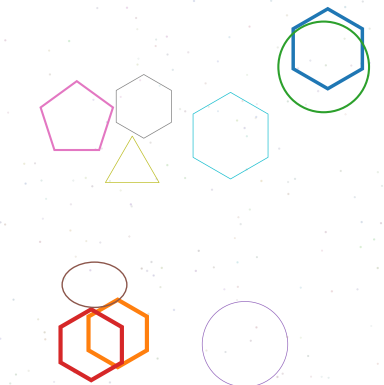[{"shape": "hexagon", "thickness": 2.5, "radius": 0.52, "center": [0.851, 0.873]}, {"shape": "hexagon", "thickness": 3, "radius": 0.44, "center": [0.306, 0.134]}, {"shape": "circle", "thickness": 1.5, "radius": 0.59, "center": [0.841, 0.826]}, {"shape": "hexagon", "thickness": 3, "radius": 0.46, "center": [0.237, 0.105]}, {"shape": "circle", "thickness": 0.5, "radius": 0.56, "center": [0.636, 0.106]}, {"shape": "oval", "thickness": 1, "radius": 0.42, "center": [0.245, 0.26]}, {"shape": "pentagon", "thickness": 1.5, "radius": 0.49, "center": [0.199, 0.69]}, {"shape": "hexagon", "thickness": 0.5, "radius": 0.41, "center": [0.374, 0.724]}, {"shape": "triangle", "thickness": 0.5, "radius": 0.4, "center": [0.344, 0.566]}, {"shape": "hexagon", "thickness": 0.5, "radius": 0.56, "center": [0.599, 0.648]}]